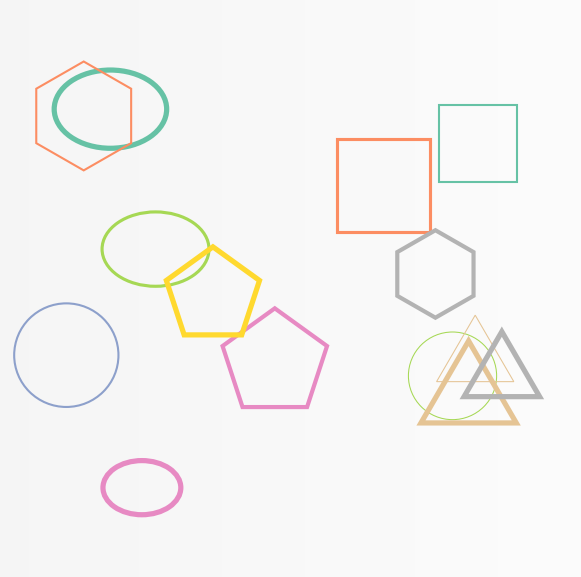[{"shape": "square", "thickness": 1, "radius": 0.33, "center": [0.822, 0.751]}, {"shape": "oval", "thickness": 2.5, "radius": 0.48, "center": [0.19, 0.81]}, {"shape": "hexagon", "thickness": 1, "radius": 0.47, "center": [0.144, 0.798]}, {"shape": "square", "thickness": 1.5, "radius": 0.4, "center": [0.66, 0.678]}, {"shape": "circle", "thickness": 1, "radius": 0.45, "center": [0.114, 0.384]}, {"shape": "oval", "thickness": 2.5, "radius": 0.33, "center": [0.244, 0.155]}, {"shape": "pentagon", "thickness": 2, "radius": 0.47, "center": [0.473, 0.371]}, {"shape": "oval", "thickness": 1.5, "radius": 0.46, "center": [0.268, 0.568]}, {"shape": "circle", "thickness": 0.5, "radius": 0.38, "center": [0.779, 0.348]}, {"shape": "pentagon", "thickness": 2.5, "radius": 0.42, "center": [0.366, 0.487]}, {"shape": "triangle", "thickness": 0.5, "radius": 0.38, "center": [0.818, 0.377]}, {"shape": "triangle", "thickness": 2.5, "radius": 0.47, "center": [0.806, 0.314]}, {"shape": "triangle", "thickness": 2.5, "radius": 0.38, "center": [0.863, 0.35]}, {"shape": "hexagon", "thickness": 2, "radius": 0.38, "center": [0.749, 0.525]}]